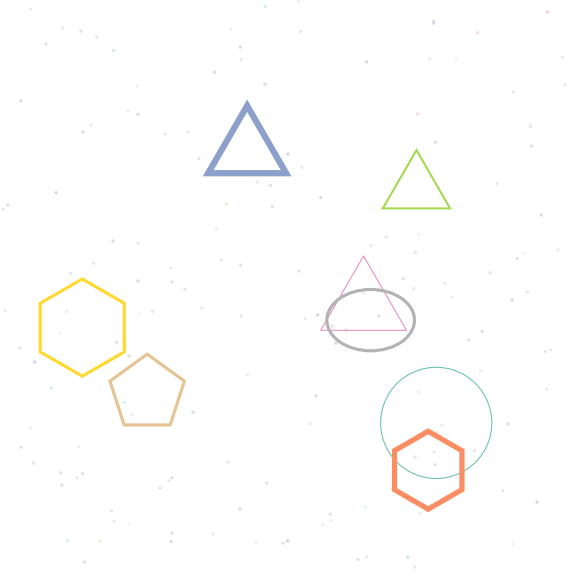[{"shape": "circle", "thickness": 0.5, "radius": 0.48, "center": [0.755, 0.267]}, {"shape": "hexagon", "thickness": 2.5, "radius": 0.34, "center": [0.741, 0.185]}, {"shape": "triangle", "thickness": 3, "radius": 0.39, "center": [0.428, 0.738]}, {"shape": "triangle", "thickness": 0.5, "radius": 0.43, "center": [0.63, 0.47]}, {"shape": "triangle", "thickness": 1, "radius": 0.34, "center": [0.721, 0.672]}, {"shape": "hexagon", "thickness": 1.5, "radius": 0.42, "center": [0.142, 0.432]}, {"shape": "pentagon", "thickness": 1.5, "radius": 0.34, "center": [0.255, 0.318]}, {"shape": "oval", "thickness": 1.5, "radius": 0.38, "center": [0.642, 0.445]}]